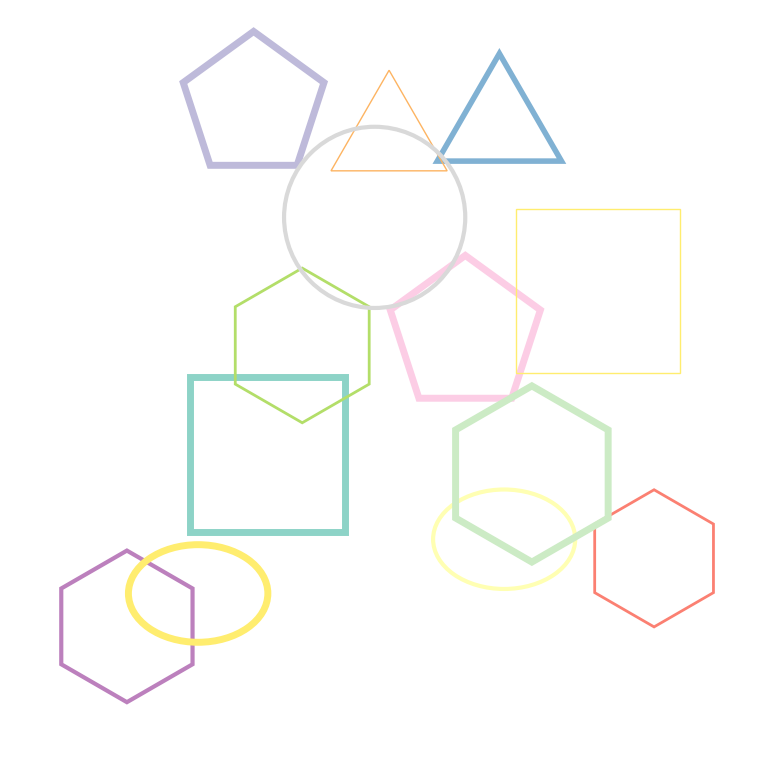[{"shape": "square", "thickness": 2.5, "radius": 0.5, "center": [0.347, 0.41]}, {"shape": "oval", "thickness": 1.5, "radius": 0.46, "center": [0.655, 0.3]}, {"shape": "pentagon", "thickness": 2.5, "radius": 0.48, "center": [0.329, 0.863]}, {"shape": "hexagon", "thickness": 1, "radius": 0.45, "center": [0.849, 0.275]}, {"shape": "triangle", "thickness": 2, "radius": 0.47, "center": [0.649, 0.837]}, {"shape": "triangle", "thickness": 0.5, "radius": 0.44, "center": [0.505, 0.822]}, {"shape": "hexagon", "thickness": 1, "radius": 0.5, "center": [0.393, 0.551]}, {"shape": "pentagon", "thickness": 2.5, "radius": 0.51, "center": [0.604, 0.566]}, {"shape": "circle", "thickness": 1.5, "radius": 0.59, "center": [0.487, 0.718]}, {"shape": "hexagon", "thickness": 1.5, "radius": 0.49, "center": [0.165, 0.187]}, {"shape": "hexagon", "thickness": 2.5, "radius": 0.57, "center": [0.691, 0.384]}, {"shape": "square", "thickness": 0.5, "radius": 0.53, "center": [0.777, 0.622]}, {"shape": "oval", "thickness": 2.5, "radius": 0.45, "center": [0.257, 0.229]}]